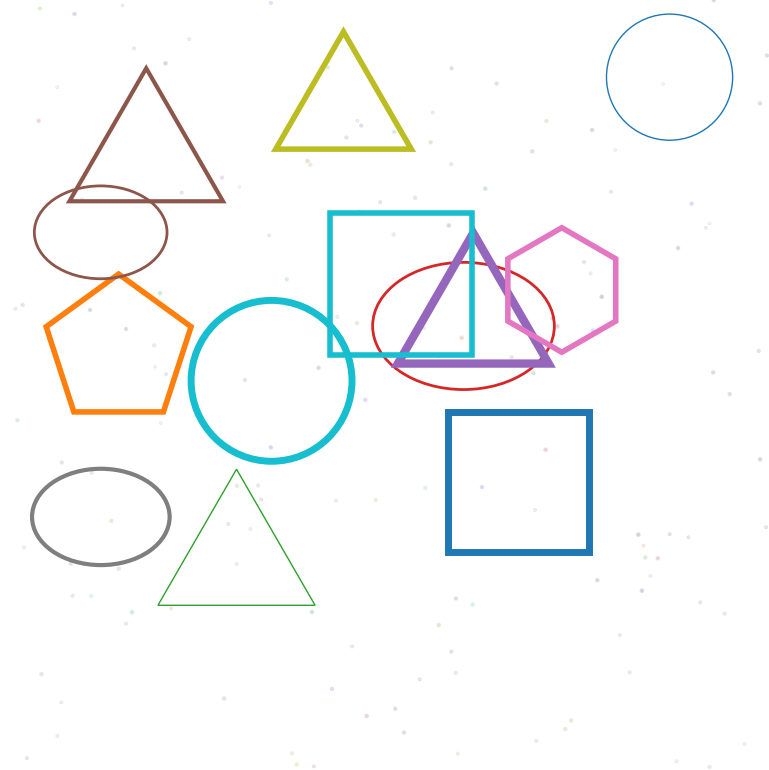[{"shape": "circle", "thickness": 0.5, "radius": 0.41, "center": [0.87, 0.9]}, {"shape": "square", "thickness": 2.5, "radius": 0.46, "center": [0.673, 0.374]}, {"shape": "pentagon", "thickness": 2, "radius": 0.49, "center": [0.154, 0.545]}, {"shape": "triangle", "thickness": 0.5, "radius": 0.59, "center": [0.307, 0.273]}, {"shape": "oval", "thickness": 1, "radius": 0.59, "center": [0.602, 0.577]}, {"shape": "triangle", "thickness": 3, "radius": 0.57, "center": [0.615, 0.584]}, {"shape": "oval", "thickness": 1, "radius": 0.43, "center": [0.131, 0.698]}, {"shape": "triangle", "thickness": 1.5, "radius": 0.58, "center": [0.19, 0.796]}, {"shape": "hexagon", "thickness": 2, "radius": 0.4, "center": [0.73, 0.623]}, {"shape": "oval", "thickness": 1.5, "radius": 0.45, "center": [0.131, 0.329]}, {"shape": "triangle", "thickness": 2, "radius": 0.51, "center": [0.446, 0.857]}, {"shape": "square", "thickness": 2, "radius": 0.46, "center": [0.521, 0.631]}, {"shape": "circle", "thickness": 2.5, "radius": 0.52, "center": [0.353, 0.505]}]